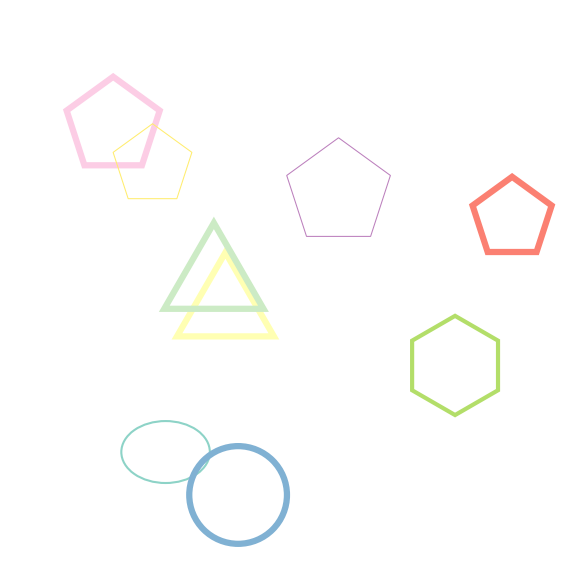[{"shape": "oval", "thickness": 1, "radius": 0.38, "center": [0.287, 0.216]}, {"shape": "triangle", "thickness": 3, "radius": 0.48, "center": [0.39, 0.465]}, {"shape": "pentagon", "thickness": 3, "radius": 0.36, "center": [0.887, 0.621]}, {"shape": "circle", "thickness": 3, "radius": 0.42, "center": [0.412, 0.142]}, {"shape": "hexagon", "thickness": 2, "radius": 0.43, "center": [0.788, 0.366]}, {"shape": "pentagon", "thickness": 3, "radius": 0.42, "center": [0.196, 0.781]}, {"shape": "pentagon", "thickness": 0.5, "radius": 0.47, "center": [0.586, 0.666]}, {"shape": "triangle", "thickness": 3, "radius": 0.5, "center": [0.37, 0.514]}, {"shape": "pentagon", "thickness": 0.5, "radius": 0.36, "center": [0.264, 0.713]}]